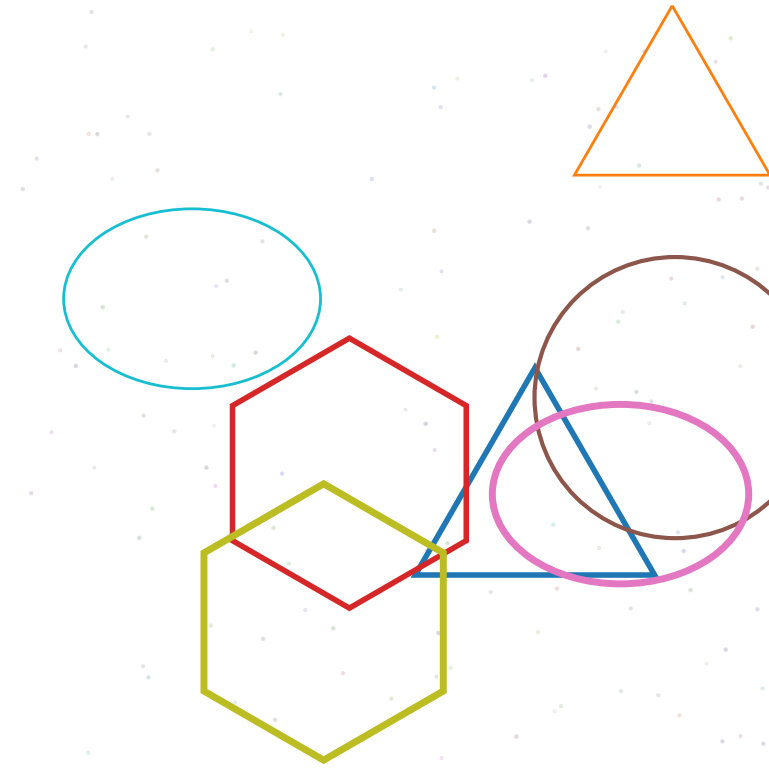[{"shape": "triangle", "thickness": 2, "radius": 0.9, "center": [0.695, 0.343]}, {"shape": "triangle", "thickness": 1, "radius": 0.73, "center": [0.873, 0.846]}, {"shape": "hexagon", "thickness": 2, "radius": 0.88, "center": [0.454, 0.386]}, {"shape": "circle", "thickness": 1.5, "radius": 0.91, "center": [0.877, 0.484]}, {"shape": "oval", "thickness": 2.5, "radius": 0.83, "center": [0.806, 0.358]}, {"shape": "hexagon", "thickness": 2.5, "radius": 0.9, "center": [0.42, 0.192]}, {"shape": "oval", "thickness": 1, "radius": 0.83, "center": [0.249, 0.612]}]